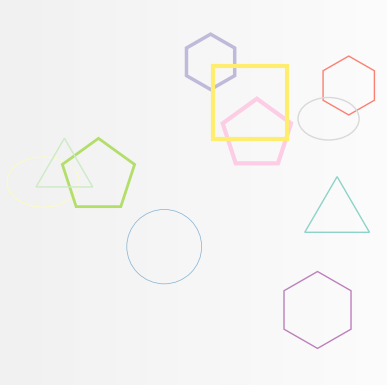[{"shape": "triangle", "thickness": 1, "radius": 0.48, "center": [0.87, 0.445]}, {"shape": "oval", "thickness": 0.5, "radius": 0.47, "center": [0.111, 0.527]}, {"shape": "hexagon", "thickness": 2.5, "radius": 0.36, "center": [0.543, 0.839]}, {"shape": "hexagon", "thickness": 1, "radius": 0.38, "center": [0.9, 0.778]}, {"shape": "circle", "thickness": 0.5, "radius": 0.48, "center": [0.424, 0.359]}, {"shape": "pentagon", "thickness": 2, "radius": 0.49, "center": [0.254, 0.543]}, {"shape": "pentagon", "thickness": 3, "radius": 0.46, "center": [0.663, 0.651]}, {"shape": "oval", "thickness": 1, "radius": 0.39, "center": [0.848, 0.692]}, {"shape": "hexagon", "thickness": 1, "radius": 0.5, "center": [0.819, 0.195]}, {"shape": "triangle", "thickness": 1, "radius": 0.42, "center": [0.166, 0.557]}, {"shape": "square", "thickness": 3, "radius": 0.47, "center": [0.645, 0.735]}]